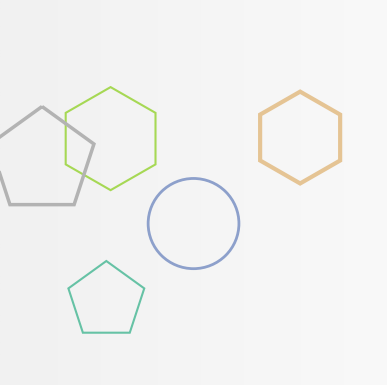[{"shape": "pentagon", "thickness": 1.5, "radius": 0.51, "center": [0.274, 0.219]}, {"shape": "circle", "thickness": 2, "radius": 0.59, "center": [0.499, 0.419]}, {"shape": "hexagon", "thickness": 1.5, "radius": 0.67, "center": [0.285, 0.64]}, {"shape": "hexagon", "thickness": 3, "radius": 0.6, "center": [0.775, 0.643]}, {"shape": "pentagon", "thickness": 2.5, "radius": 0.7, "center": [0.108, 0.582]}]